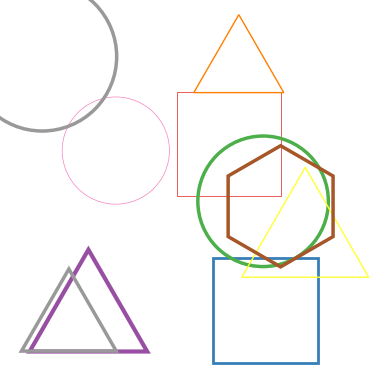[{"shape": "square", "thickness": 0.5, "radius": 0.68, "center": [0.595, 0.627]}, {"shape": "square", "thickness": 2, "radius": 0.68, "center": [0.69, 0.194]}, {"shape": "circle", "thickness": 2.5, "radius": 0.85, "center": [0.683, 0.477]}, {"shape": "triangle", "thickness": 3, "radius": 0.88, "center": [0.23, 0.175]}, {"shape": "triangle", "thickness": 1, "radius": 0.67, "center": [0.62, 0.827]}, {"shape": "triangle", "thickness": 1, "radius": 0.95, "center": [0.793, 0.375]}, {"shape": "hexagon", "thickness": 2.5, "radius": 0.79, "center": [0.729, 0.464]}, {"shape": "circle", "thickness": 0.5, "radius": 0.7, "center": [0.301, 0.609]}, {"shape": "circle", "thickness": 2.5, "radius": 0.97, "center": [0.11, 0.853]}, {"shape": "triangle", "thickness": 2.5, "radius": 0.71, "center": [0.179, 0.159]}]